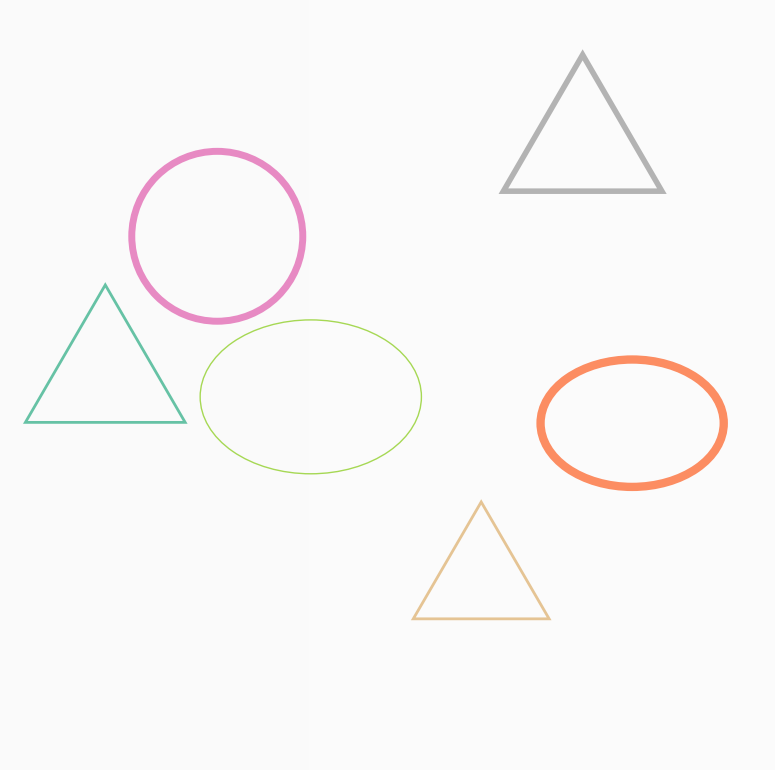[{"shape": "triangle", "thickness": 1, "radius": 0.6, "center": [0.136, 0.511]}, {"shape": "oval", "thickness": 3, "radius": 0.59, "center": [0.816, 0.45]}, {"shape": "circle", "thickness": 2.5, "radius": 0.55, "center": [0.28, 0.693]}, {"shape": "oval", "thickness": 0.5, "radius": 0.71, "center": [0.401, 0.485]}, {"shape": "triangle", "thickness": 1, "radius": 0.51, "center": [0.621, 0.247]}, {"shape": "triangle", "thickness": 2, "radius": 0.59, "center": [0.752, 0.811]}]